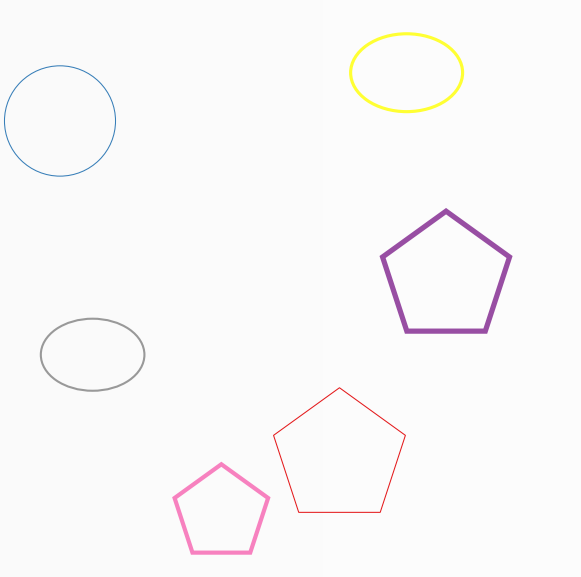[{"shape": "pentagon", "thickness": 0.5, "radius": 0.6, "center": [0.584, 0.208]}, {"shape": "circle", "thickness": 0.5, "radius": 0.48, "center": [0.103, 0.79]}, {"shape": "pentagon", "thickness": 2.5, "radius": 0.57, "center": [0.767, 0.519]}, {"shape": "oval", "thickness": 1.5, "radius": 0.48, "center": [0.7, 0.873]}, {"shape": "pentagon", "thickness": 2, "radius": 0.42, "center": [0.381, 0.111]}, {"shape": "oval", "thickness": 1, "radius": 0.45, "center": [0.159, 0.385]}]